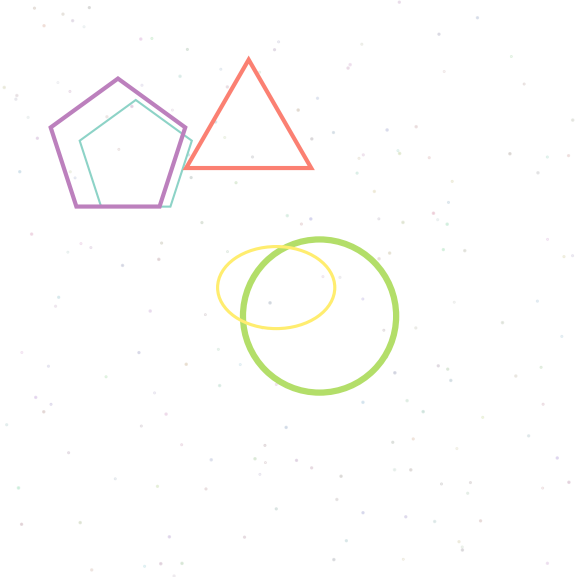[{"shape": "pentagon", "thickness": 1, "radius": 0.51, "center": [0.235, 0.724]}, {"shape": "triangle", "thickness": 2, "radius": 0.63, "center": [0.431, 0.771]}, {"shape": "circle", "thickness": 3, "radius": 0.66, "center": [0.553, 0.452]}, {"shape": "pentagon", "thickness": 2, "radius": 0.61, "center": [0.204, 0.741]}, {"shape": "oval", "thickness": 1.5, "radius": 0.51, "center": [0.478, 0.501]}]